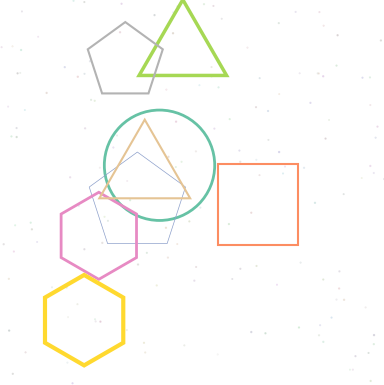[{"shape": "circle", "thickness": 2, "radius": 0.72, "center": [0.414, 0.571]}, {"shape": "square", "thickness": 1.5, "radius": 0.52, "center": [0.669, 0.469]}, {"shape": "pentagon", "thickness": 0.5, "radius": 0.66, "center": [0.357, 0.474]}, {"shape": "hexagon", "thickness": 2, "radius": 0.57, "center": [0.257, 0.388]}, {"shape": "triangle", "thickness": 2.5, "radius": 0.66, "center": [0.475, 0.87]}, {"shape": "hexagon", "thickness": 3, "radius": 0.59, "center": [0.219, 0.168]}, {"shape": "triangle", "thickness": 1.5, "radius": 0.68, "center": [0.376, 0.553]}, {"shape": "pentagon", "thickness": 1.5, "radius": 0.51, "center": [0.325, 0.84]}]